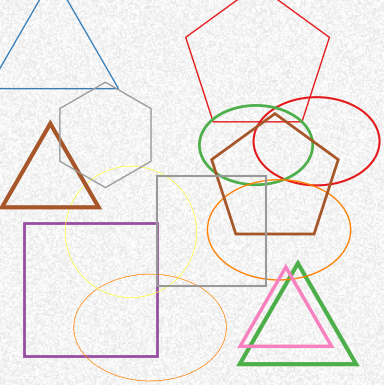[{"shape": "pentagon", "thickness": 1, "radius": 0.98, "center": [0.669, 0.842]}, {"shape": "oval", "thickness": 1.5, "radius": 0.82, "center": [0.822, 0.633]}, {"shape": "triangle", "thickness": 1, "radius": 0.98, "center": [0.139, 0.867]}, {"shape": "oval", "thickness": 2, "radius": 0.74, "center": [0.665, 0.623]}, {"shape": "triangle", "thickness": 3, "radius": 0.87, "center": [0.774, 0.141]}, {"shape": "square", "thickness": 2, "radius": 0.86, "center": [0.234, 0.249]}, {"shape": "oval", "thickness": 0.5, "radius": 0.99, "center": [0.39, 0.149]}, {"shape": "oval", "thickness": 1, "radius": 0.93, "center": [0.725, 0.403]}, {"shape": "circle", "thickness": 0.5, "radius": 0.85, "center": [0.34, 0.398]}, {"shape": "triangle", "thickness": 3, "radius": 0.72, "center": [0.131, 0.534]}, {"shape": "pentagon", "thickness": 2, "radius": 0.86, "center": [0.714, 0.532]}, {"shape": "triangle", "thickness": 2.5, "radius": 0.69, "center": [0.742, 0.169]}, {"shape": "hexagon", "thickness": 1, "radius": 0.68, "center": [0.274, 0.65]}, {"shape": "square", "thickness": 1.5, "radius": 0.71, "center": [0.549, 0.4]}]